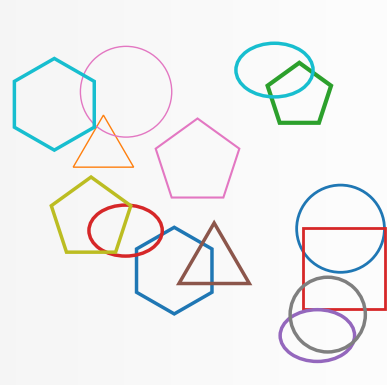[{"shape": "hexagon", "thickness": 2.5, "radius": 0.56, "center": [0.45, 0.297]}, {"shape": "circle", "thickness": 2, "radius": 0.57, "center": [0.879, 0.406]}, {"shape": "triangle", "thickness": 1, "radius": 0.45, "center": [0.267, 0.611]}, {"shape": "pentagon", "thickness": 3, "radius": 0.43, "center": [0.772, 0.751]}, {"shape": "oval", "thickness": 2.5, "radius": 0.47, "center": [0.324, 0.401]}, {"shape": "square", "thickness": 2, "radius": 0.52, "center": [0.888, 0.303]}, {"shape": "oval", "thickness": 2.5, "radius": 0.48, "center": [0.819, 0.128]}, {"shape": "triangle", "thickness": 2.5, "radius": 0.52, "center": [0.553, 0.316]}, {"shape": "circle", "thickness": 1, "radius": 0.59, "center": [0.325, 0.762]}, {"shape": "pentagon", "thickness": 1.5, "radius": 0.57, "center": [0.51, 0.579]}, {"shape": "circle", "thickness": 2.5, "radius": 0.49, "center": [0.846, 0.183]}, {"shape": "pentagon", "thickness": 2.5, "radius": 0.54, "center": [0.235, 0.432]}, {"shape": "oval", "thickness": 2.5, "radius": 0.5, "center": [0.708, 0.818]}, {"shape": "hexagon", "thickness": 2.5, "radius": 0.6, "center": [0.14, 0.729]}]